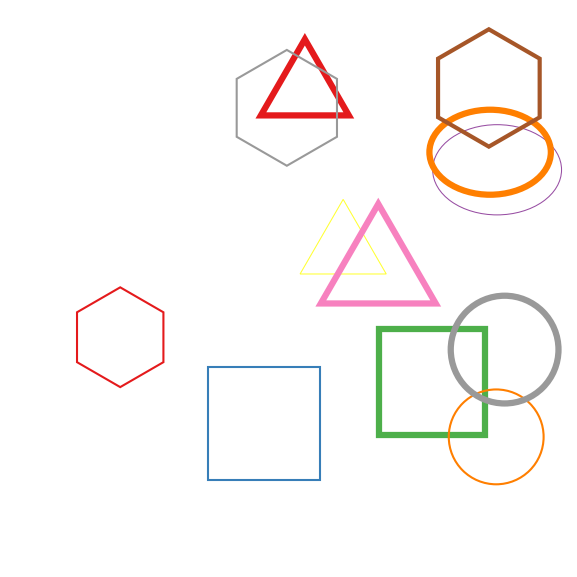[{"shape": "triangle", "thickness": 3, "radius": 0.44, "center": [0.528, 0.843]}, {"shape": "hexagon", "thickness": 1, "radius": 0.43, "center": [0.208, 0.415]}, {"shape": "square", "thickness": 1, "radius": 0.49, "center": [0.457, 0.266]}, {"shape": "square", "thickness": 3, "radius": 0.46, "center": [0.748, 0.337]}, {"shape": "oval", "thickness": 0.5, "radius": 0.56, "center": [0.861, 0.705]}, {"shape": "circle", "thickness": 1, "radius": 0.41, "center": [0.859, 0.243]}, {"shape": "oval", "thickness": 3, "radius": 0.53, "center": [0.849, 0.736]}, {"shape": "triangle", "thickness": 0.5, "radius": 0.43, "center": [0.594, 0.568]}, {"shape": "hexagon", "thickness": 2, "radius": 0.51, "center": [0.847, 0.847]}, {"shape": "triangle", "thickness": 3, "radius": 0.57, "center": [0.655, 0.531]}, {"shape": "circle", "thickness": 3, "radius": 0.47, "center": [0.874, 0.394]}, {"shape": "hexagon", "thickness": 1, "radius": 0.5, "center": [0.497, 0.812]}]